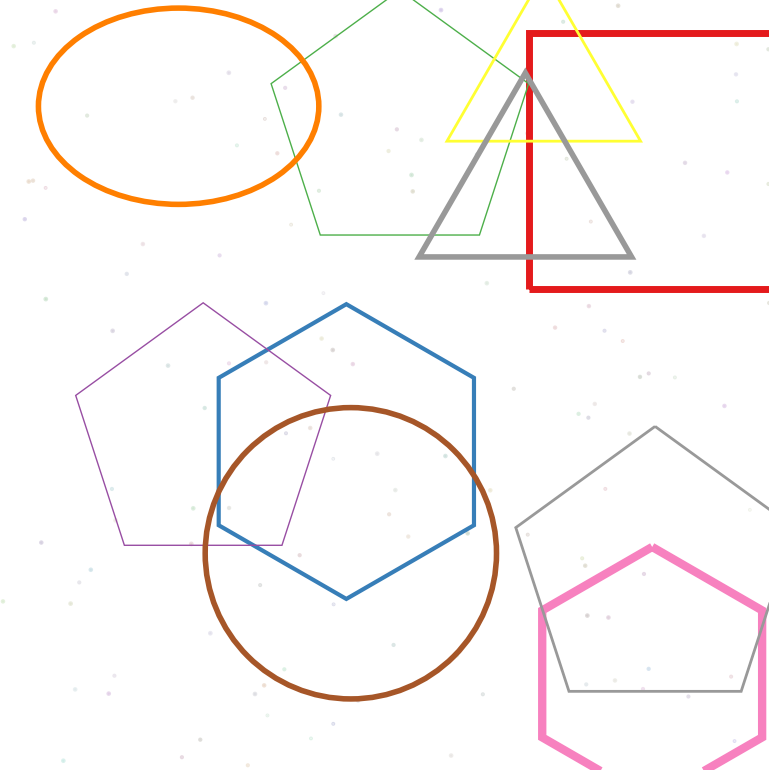[{"shape": "square", "thickness": 2.5, "radius": 0.83, "center": [0.853, 0.791]}, {"shape": "hexagon", "thickness": 1.5, "radius": 0.96, "center": [0.45, 0.414]}, {"shape": "pentagon", "thickness": 0.5, "radius": 0.88, "center": [0.519, 0.837]}, {"shape": "pentagon", "thickness": 0.5, "radius": 0.87, "center": [0.264, 0.433]}, {"shape": "oval", "thickness": 2, "radius": 0.91, "center": [0.232, 0.862]}, {"shape": "triangle", "thickness": 1, "radius": 0.73, "center": [0.706, 0.889]}, {"shape": "circle", "thickness": 2, "radius": 0.95, "center": [0.456, 0.281]}, {"shape": "hexagon", "thickness": 3, "radius": 0.82, "center": [0.847, 0.125]}, {"shape": "triangle", "thickness": 2, "radius": 0.8, "center": [0.682, 0.746]}, {"shape": "pentagon", "thickness": 1, "radius": 0.95, "center": [0.851, 0.256]}]